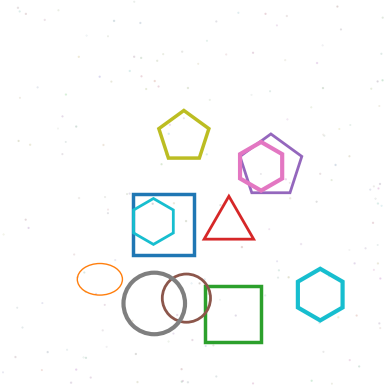[{"shape": "square", "thickness": 2.5, "radius": 0.4, "center": [0.424, 0.417]}, {"shape": "oval", "thickness": 1, "radius": 0.29, "center": [0.259, 0.275]}, {"shape": "square", "thickness": 2.5, "radius": 0.36, "center": [0.605, 0.185]}, {"shape": "triangle", "thickness": 2, "radius": 0.37, "center": [0.595, 0.416]}, {"shape": "pentagon", "thickness": 2, "radius": 0.42, "center": [0.704, 0.568]}, {"shape": "circle", "thickness": 2, "radius": 0.31, "center": [0.484, 0.226]}, {"shape": "hexagon", "thickness": 3, "radius": 0.32, "center": [0.678, 0.568]}, {"shape": "circle", "thickness": 3, "radius": 0.4, "center": [0.401, 0.212]}, {"shape": "pentagon", "thickness": 2.5, "radius": 0.34, "center": [0.478, 0.645]}, {"shape": "hexagon", "thickness": 3, "radius": 0.34, "center": [0.832, 0.235]}, {"shape": "hexagon", "thickness": 2, "radius": 0.3, "center": [0.399, 0.425]}]